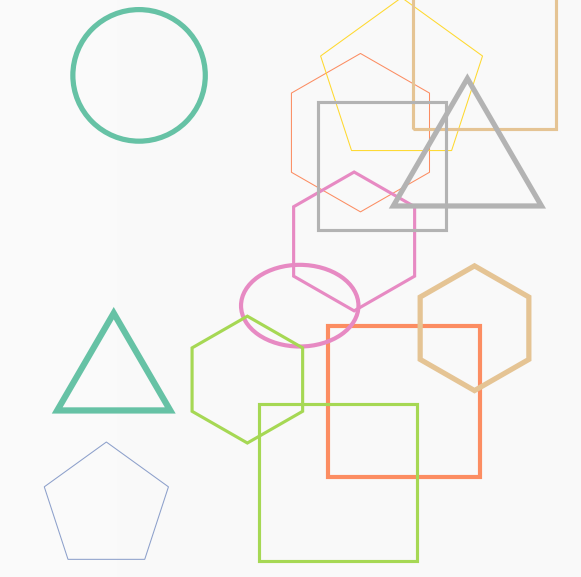[{"shape": "circle", "thickness": 2.5, "radius": 0.57, "center": [0.239, 0.869]}, {"shape": "triangle", "thickness": 3, "radius": 0.56, "center": [0.196, 0.345]}, {"shape": "square", "thickness": 2, "radius": 0.65, "center": [0.695, 0.304]}, {"shape": "hexagon", "thickness": 0.5, "radius": 0.69, "center": [0.62, 0.769]}, {"shape": "pentagon", "thickness": 0.5, "radius": 0.56, "center": [0.183, 0.121]}, {"shape": "oval", "thickness": 2, "radius": 0.51, "center": [0.516, 0.47]}, {"shape": "hexagon", "thickness": 1.5, "radius": 0.6, "center": [0.609, 0.581]}, {"shape": "hexagon", "thickness": 1.5, "radius": 0.55, "center": [0.426, 0.342]}, {"shape": "square", "thickness": 1.5, "radius": 0.68, "center": [0.582, 0.164]}, {"shape": "pentagon", "thickness": 0.5, "radius": 0.73, "center": [0.691, 0.857]}, {"shape": "square", "thickness": 1.5, "radius": 0.62, "center": [0.834, 0.9]}, {"shape": "hexagon", "thickness": 2.5, "radius": 0.54, "center": [0.816, 0.431]}, {"shape": "square", "thickness": 1.5, "radius": 0.55, "center": [0.657, 0.712]}, {"shape": "triangle", "thickness": 2.5, "radius": 0.74, "center": [0.804, 0.716]}]